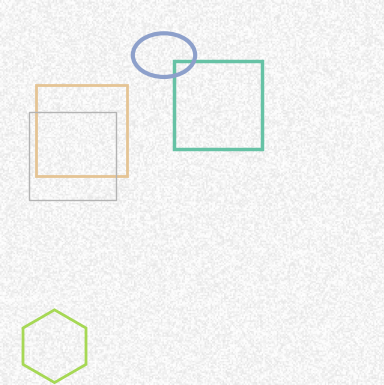[{"shape": "square", "thickness": 2.5, "radius": 0.57, "center": [0.566, 0.727]}, {"shape": "oval", "thickness": 3, "radius": 0.41, "center": [0.426, 0.857]}, {"shape": "hexagon", "thickness": 2, "radius": 0.47, "center": [0.142, 0.101]}, {"shape": "square", "thickness": 2, "radius": 0.59, "center": [0.211, 0.662]}, {"shape": "square", "thickness": 1, "radius": 0.57, "center": [0.188, 0.595]}]